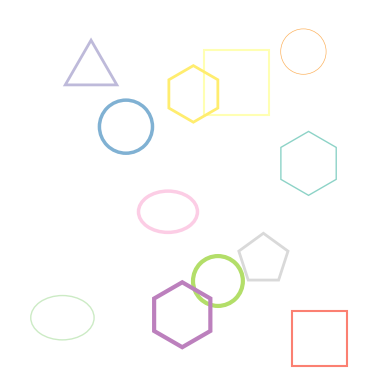[{"shape": "hexagon", "thickness": 1, "radius": 0.41, "center": [0.801, 0.576]}, {"shape": "square", "thickness": 1.5, "radius": 0.42, "center": [0.614, 0.786]}, {"shape": "triangle", "thickness": 2, "radius": 0.39, "center": [0.236, 0.818]}, {"shape": "square", "thickness": 1.5, "radius": 0.36, "center": [0.83, 0.121]}, {"shape": "circle", "thickness": 2.5, "radius": 0.34, "center": [0.327, 0.671]}, {"shape": "circle", "thickness": 0.5, "radius": 0.3, "center": [0.788, 0.866]}, {"shape": "circle", "thickness": 3, "radius": 0.32, "center": [0.566, 0.27]}, {"shape": "oval", "thickness": 2.5, "radius": 0.38, "center": [0.436, 0.45]}, {"shape": "pentagon", "thickness": 2, "radius": 0.34, "center": [0.684, 0.327]}, {"shape": "hexagon", "thickness": 3, "radius": 0.42, "center": [0.473, 0.182]}, {"shape": "oval", "thickness": 1, "radius": 0.41, "center": [0.162, 0.175]}, {"shape": "hexagon", "thickness": 2, "radius": 0.37, "center": [0.502, 0.756]}]